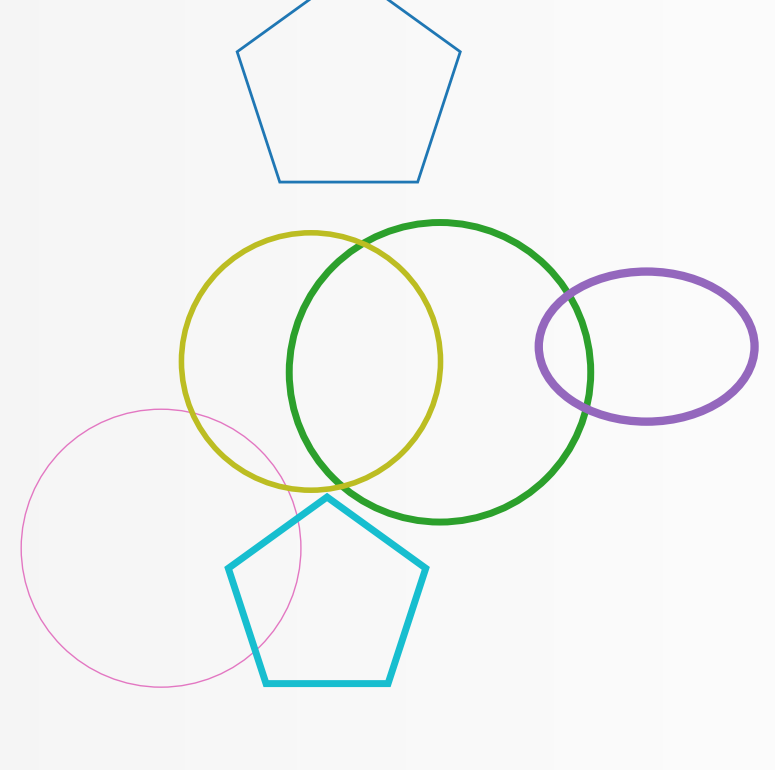[{"shape": "pentagon", "thickness": 1, "radius": 0.76, "center": [0.45, 0.886]}, {"shape": "circle", "thickness": 2.5, "radius": 0.97, "center": [0.568, 0.517]}, {"shape": "oval", "thickness": 3, "radius": 0.7, "center": [0.834, 0.55]}, {"shape": "circle", "thickness": 0.5, "radius": 0.9, "center": [0.208, 0.288]}, {"shape": "circle", "thickness": 2, "radius": 0.84, "center": [0.401, 0.531]}, {"shape": "pentagon", "thickness": 2.5, "radius": 0.67, "center": [0.422, 0.221]}]